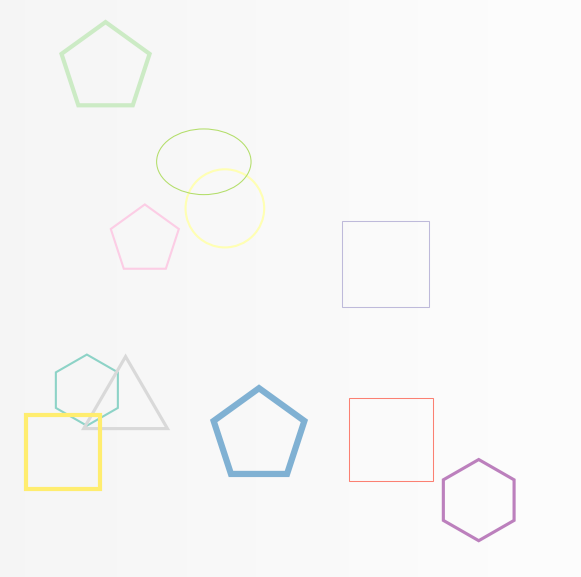[{"shape": "hexagon", "thickness": 1, "radius": 0.31, "center": [0.149, 0.324]}, {"shape": "circle", "thickness": 1, "radius": 0.34, "center": [0.387, 0.638]}, {"shape": "square", "thickness": 0.5, "radius": 0.37, "center": [0.663, 0.542]}, {"shape": "square", "thickness": 0.5, "radius": 0.36, "center": [0.673, 0.238]}, {"shape": "pentagon", "thickness": 3, "radius": 0.41, "center": [0.446, 0.245]}, {"shape": "oval", "thickness": 0.5, "radius": 0.41, "center": [0.351, 0.719]}, {"shape": "pentagon", "thickness": 1, "radius": 0.31, "center": [0.249, 0.584]}, {"shape": "triangle", "thickness": 1.5, "radius": 0.42, "center": [0.216, 0.299]}, {"shape": "hexagon", "thickness": 1.5, "radius": 0.35, "center": [0.824, 0.133]}, {"shape": "pentagon", "thickness": 2, "radius": 0.4, "center": [0.182, 0.881]}, {"shape": "square", "thickness": 2, "radius": 0.32, "center": [0.108, 0.216]}]